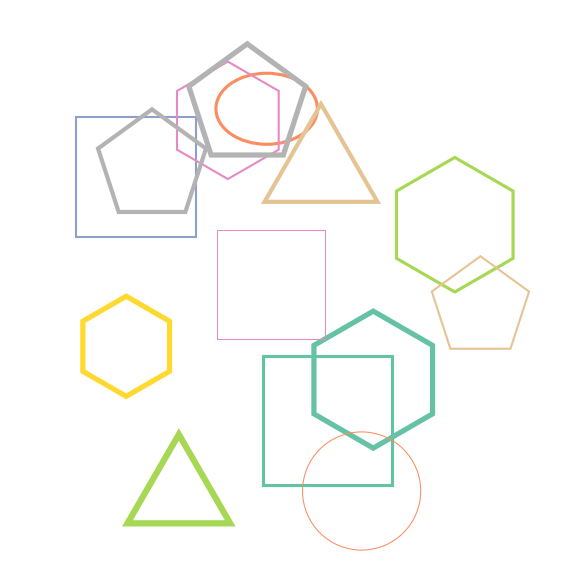[{"shape": "square", "thickness": 1.5, "radius": 0.56, "center": [0.568, 0.272]}, {"shape": "hexagon", "thickness": 2.5, "radius": 0.59, "center": [0.646, 0.342]}, {"shape": "oval", "thickness": 1.5, "radius": 0.44, "center": [0.462, 0.811]}, {"shape": "circle", "thickness": 0.5, "radius": 0.51, "center": [0.626, 0.149]}, {"shape": "square", "thickness": 1, "radius": 0.52, "center": [0.236, 0.692]}, {"shape": "square", "thickness": 0.5, "radius": 0.47, "center": [0.469, 0.507]}, {"shape": "hexagon", "thickness": 1, "radius": 0.51, "center": [0.395, 0.791]}, {"shape": "hexagon", "thickness": 1.5, "radius": 0.58, "center": [0.787, 0.61]}, {"shape": "triangle", "thickness": 3, "radius": 0.51, "center": [0.31, 0.144]}, {"shape": "hexagon", "thickness": 2.5, "radius": 0.43, "center": [0.219, 0.4]}, {"shape": "pentagon", "thickness": 1, "radius": 0.44, "center": [0.832, 0.467]}, {"shape": "triangle", "thickness": 2, "radius": 0.56, "center": [0.556, 0.706]}, {"shape": "pentagon", "thickness": 2, "radius": 0.49, "center": [0.263, 0.712]}, {"shape": "pentagon", "thickness": 2.5, "radius": 0.53, "center": [0.428, 0.817]}]